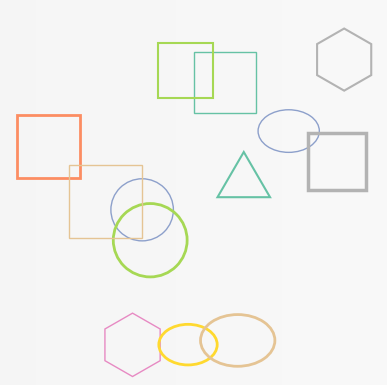[{"shape": "triangle", "thickness": 1.5, "radius": 0.39, "center": [0.629, 0.527]}, {"shape": "square", "thickness": 1, "radius": 0.4, "center": [0.582, 0.786]}, {"shape": "square", "thickness": 2, "radius": 0.41, "center": [0.125, 0.62]}, {"shape": "oval", "thickness": 1, "radius": 0.4, "center": [0.745, 0.66]}, {"shape": "circle", "thickness": 1, "radius": 0.4, "center": [0.367, 0.455]}, {"shape": "hexagon", "thickness": 1, "radius": 0.41, "center": [0.342, 0.104]}, {"shape": "square", "thickness": 1.5, "radius": 0.36, "center": [0.479, 0.817]}, {"shape": "circle", "thickness": 2, "radius": 0.48, "center": [0.388, 0.376]}, {"shape": "oval", "thickness": 2, "radius": 0.38, "center": [0.485, 0.105]}, {"shape": "oval", "thickness": 2, "radius": 0.48, "center": [0.613, 0.116]}, {"shape": "square", "thickness": 1, "radius": 0.47, "center": [0.273, 0.477]}, {"shape": "square", "thickness": 2.5, "radius": 0.37, "center": [0.869, 0.581]}, {"shape": "hexagon", "thickness": 1.5, "radius": 0.4, "center": [0.888, 0.845]}]